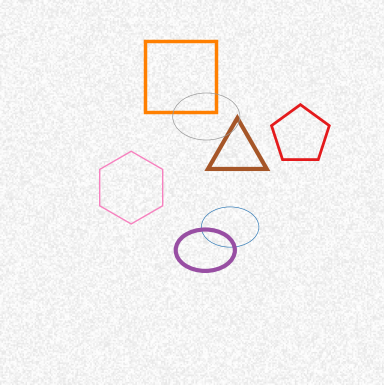[{"shape": "pentagon", "thickness": 2, "radius": 0.39, "center": [0.78, 0.649]}, {"shape": "oval", "thickness": 0.5, "radius": 0.37, "center": [0.598, 0.41]}, {"shape": "oval", "thickness": 3, "radius": 0.38, "center": [0.533, 0.35]}, {"shape": "square", "thickness": 2.5, "radius": 0.46, "center": [0.469, 0.801]}, {"shape": "triangle", "thickness": 3, "radius": 0.44, "center": [0.617, 0.605]}, {"shape": "hexagon", "thickness": 1, "radius": 0.47, "center": [0.341, 0.513]}, {"shape": "oval", "thickness": 0.5, "radius": 0.44, "center": [0.536, 0.697]}]